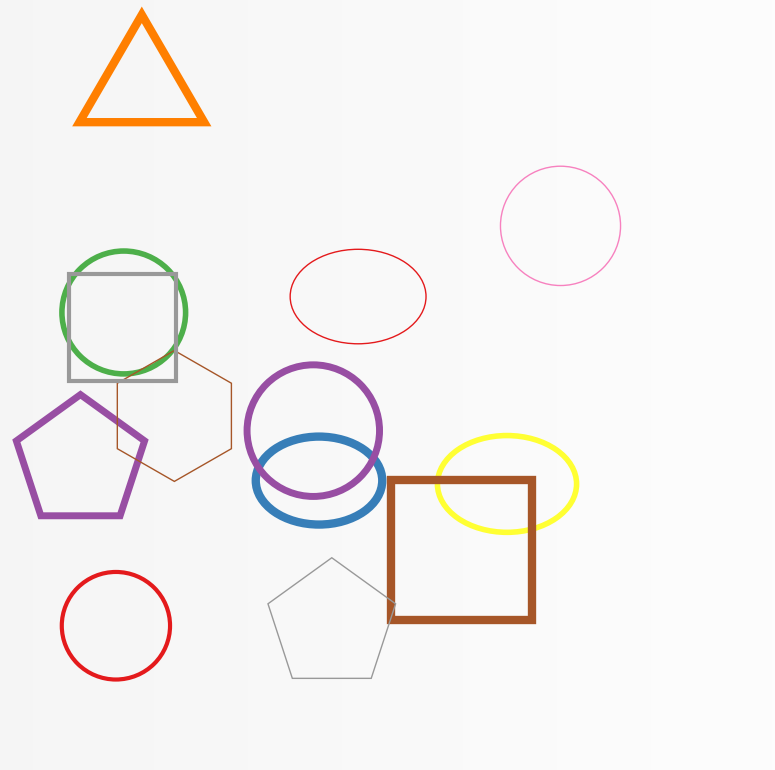[{"shape": "circle", "thickness": 1.5, "radius": 0.35, "center": [0.15, 0.187]}, {"shape": "oval", "thickness": 0.5, "radius": 0.44, "center": [0.462, 0.615]}, {"shape": "oval", "thickness": 3, "radius": 0.41, "center": [0.412, 0.376]}, {"shape": "circle", "thickness": 2, "radius": 0.4, "center": [0.16, 0.594]}, {"shape": "circle", "thickness": 2.5, "radius": 0.43, "center": [0.404, 0.441]}, {"shape": "pentagon", "thickness": 2.5, "radius": 0.43, "center": [0.104, 0.401]}, {"shape": "triangle", "thickness": 3, "radius": 0.46, "center": [0.183, 0.888]}, {"shape": "oval", "thickness": 2, "radius": 0.45, "center": [0.654, 0.372]}, {"shape": "square", "thickness": 3, "radius": 0.45, "center": [0.595, 0.286]}, {"shape": "hexagon", "thickness": 0.5, "radius": 0.42, "center": [0.225, 0.46]}, {"shape": "circle", "thickness": 0.5, "radius": 0.39, "center": [0.723, 0.707]}, {"shape": "square", "thickness": 1.5, "radius": 0.35, "center": [0.158, 0.575]}, {"shape": "pentagon", "thickness": 0.5, "radius": 0.43, "center": [0.428, 0.189]}]